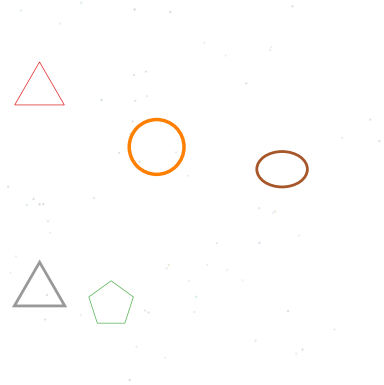[{"shape": "triangle", "thickness": 0.5, "radius": 0.37, "center": [0.103, 0.765]}, {"shape": "pentagon", "thickness": 0.5, "radius": 0.3, "center": [0.289, 0.21]}, {"shape": "circle", "thickness": 2.5, "radius": 0.36, "center": [0.407, 0.618]}, {"shape": "oval", "thickness": 2, "radius": 0.33, "center": [0.733, 0.56]}, {"shape": "triangle", "thickness": 2, "radius": 0.38, "center": [0.103, 0.243]}]